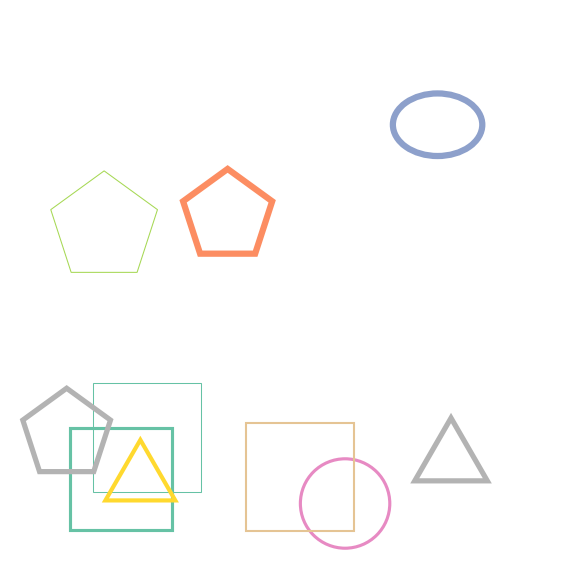[{"shape": "square", "thickness": 1.5, "radius": 0.44, "center": [0.21, 0.17]}, {"shape": "square", "thickness": 0.5, "radius": 0.47, "center": [0.255, 0.242]}, {"shape": "pentagon", "thickness": 3, "radius": 0.41, "center": [0.394, 0.625]}, {"shape": "oval", "thickness": 3, "radius": 0.39, "center": [0.758, 0.783]}, {"shape": "circle", "thickness": 1.5, "radius": 0.39, "center": [0.598, 0.127]}, {"shape": "pentagon", "thickness": 0.5, "radius": 0.49, "center": [0.18, 0.606]}, {"shape": "triangle", "thickness": 2, "radius": 0.35, "center": [0.243, 0.168]}, {"shape": "square", "thickness": 1, "radius": 0.47, "center": [0.52, 0.173]}, {"shape": "pentagon", "thickness": 2.5, "radius": 0.4, "center": [0.115, 0.247]}, {"shape": "triangle", "thickness": 2.5, "radius": 0.36, "center": [0.781, 0.203]}]